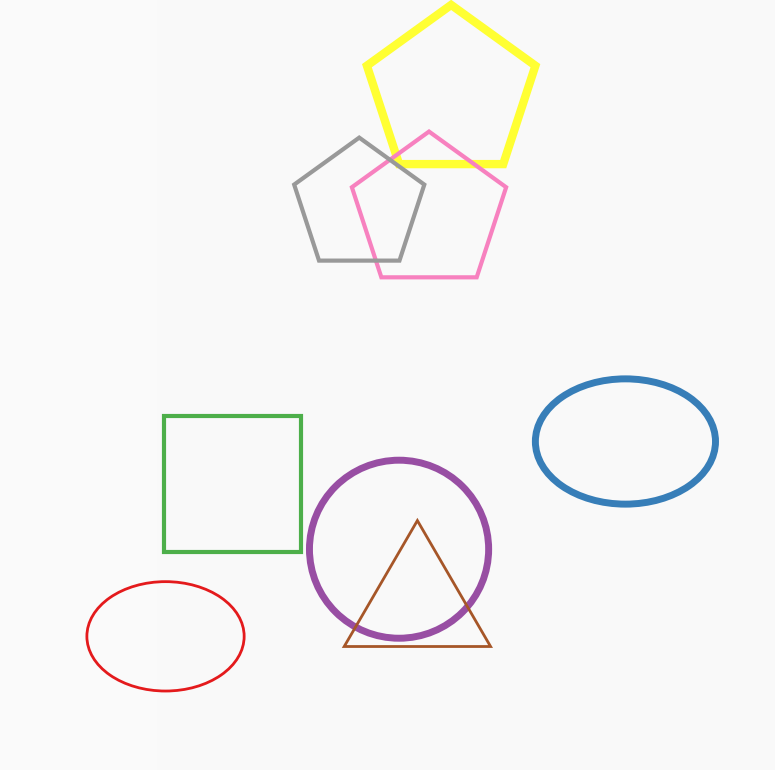[{"shape": "oval", "thickness": 1, "radius": 0.51, "center": [0.214, 0.174]}, {"shape": "oval", "thickness": 2.5, "radius": 0.58, "center": [0.807, 0.427]}, {"shape": "square", "thickness": 1.5, "radius": 0.44, "center": [0.3, 0.372]}, {"shape": "circle", "thickness": 2.5, "radius": 0.58, "center": [0.515, 0.287]}, {"shape": "pentagon", "thickness": 3, "radius": 0.57, "center": [0.582, 0.879]}, {"shape": "triangle", "thickness": 1, "radius": 0.55, "center": [0.539, 0.215]}, {"shape": "pentagon", "thickness": 1.5, "radius": 0.52, "center": [0.554, 0.724]}, {"shape": "pentagon", "thickness": 1.5, "radius": 0.44, "center": [0.464, 0.733]}]